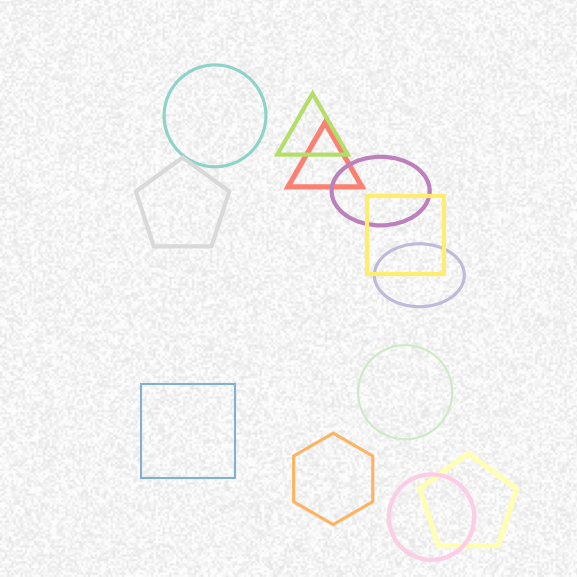[{"shape": "circle", "thickness": 1.5, "radius": 0.44, "center": [0.372, 0.799]}, {"shape": "pentagon", "thickness": 2.5, "radius": 0.44, "center": [0.811, 0.126]}, {"shape": "oval", "thickness": 1.5, "radius": 0.39, "center": [0.726, 0.523]}, {"shape": "triangle", "thickness": 2.5, "radius": 0.37, "center": [0.563, 0.713]}, {"shape": "square", "thickness": 1, "radius": 0.41, "center": [0.325, 0.252]}, {"shape": "hexagon", "thickness": 1.5, "radius": 0.4, "center": [0.577, 0.17]}, {"shape": "triangle", "thickness": 2, "radius": 0.35, "center": [0.541, 0.767]}, {"shape": "circle", "thickness": 2, "radius": 0.37, "center": [0.747, 0.104]}, {"shape": "pentagon", "thickness": 2, "radius": 0.43, "center": [0.316, 0.641]}, {"shape": "oval", "thickness": 2, "radius": 0.42, "center": [0.659, 0.668]}, {"shape": "circle", "thickness": 1, "radius": 0.41, "center": [0.702, 0.32]}, {"shape": "square", "thickness": 2, "radius": 0.33, "center": [0.702, 0.592]}]